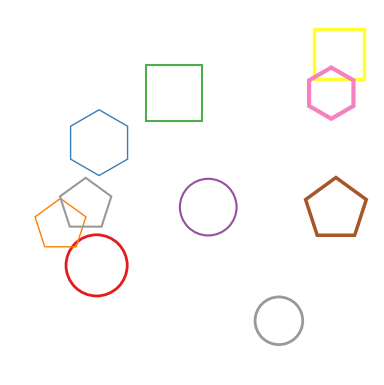[{"shape": "circle", "thickness": 2, "radius": 0.4, "center": [0.251, 0.311]}, {"shape": "hexagon", "thickness": 1, "radius": 0.43, "center": [0.257, 0.629]}, {"shape": "square", "thickness": 1.5, "radius": 0.36, "center": [0.451, 0.758]}, {"shape": "circle", "thickness": 1.5, "radius": 0.37, "center": [0.541, 0.462]}, {"shape": "pentagon", "thickness": 1, "radius": 0.35, "center": [0.157, 0.415]}, {"shape": "square", "thickness": 2.5, "radius": 0.32, "center": [0.881, 0.859]}, {"shape": "pentagon", "thickness": 2.5, "radius": 0.41, "center": [0.873, 0.456]}, {"shape": "hexagon", "thickness": 3, "radius": 0.33, "center": [0.86, 0.758]}, {"shape": "pentagon", "thickness": 1.5, "radius": 0.35, "center": [0.222, 0.468]}, {"shape": "circle", "thickness": 2, "radius": 0.31, "center": [0.724, 0.167]}]